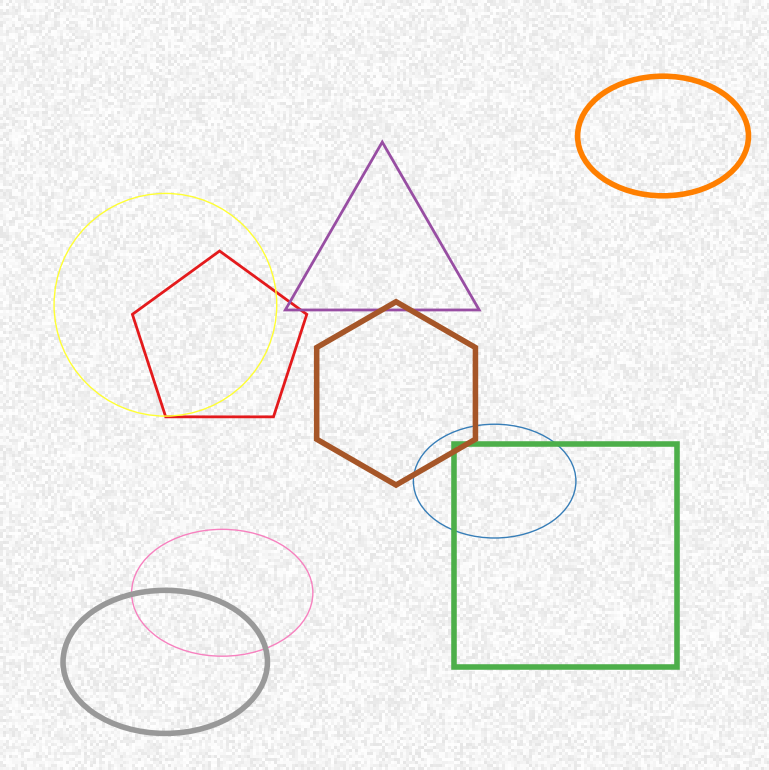[{"shape": "pentagon", "thickness": 1, "radius": 0.6, "center": [0.285, 0.555]}, {"shape": "oval", "thickness": 0.5, "radius": 0.53, "center": [0.642, 0.375]}, {"shape": "square", "thickness": 2, "radius": 0.72, "center": [0.735, 0.278]}, {"shape": "triangle", "thickness": 1, "radius": 0.73, "center": [0.496, 0.67]}, {"shape": "oval", "thickness": 2, "radius": 0.55, "center": [0.861, 0.823]}, {"shape": "circle", "thickness": 0.5, "radius": 0.72, "center": [0.215, 0.604]}, {"shape": "hexagon", "thickness": 2, "radius": 0.6, "center": [0.514, 0.489]}, {"shape": "oval", "thickness": 0.5, "radius": 0.59, "center": [0.289, 0.23]}, {"shape": "oval", "thickness": 2, "radius": 0.66, "center": [0.215, 0.14]}]